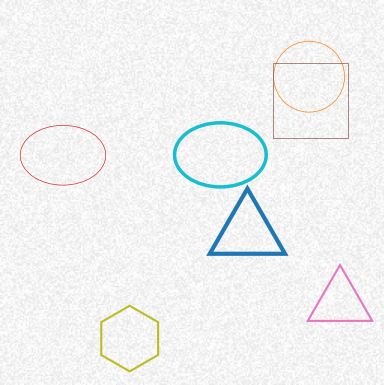[{"shape": "triangle", "thickness": 3, "radius": 0.56, "center": [0.643, 0.397]}, {"shape": "circle", "thickness": 0.5, "radius": 0.46, "center": [0.803, 0.801]}, {"shape": "oval", "thickness": 0.5, "radius": 0.55, "center": [0.164, 0.597]}, {"shape": "square", "thickness": 0.5, "radius": 0.49, "center": [0.807, 0.738]}, {"shape": "triangle", "thickness": 1.5, "radius": 0.48, "center": [0.883, 0.215]}, {"shape": "hexagon", "thickness": 1.5, "radius": 0.43, "center": [0.337, 0.121]}, {"shape": "oval", "thickness": 2.5, "radius": 0.6, "center": [0.572, 0.598]}]